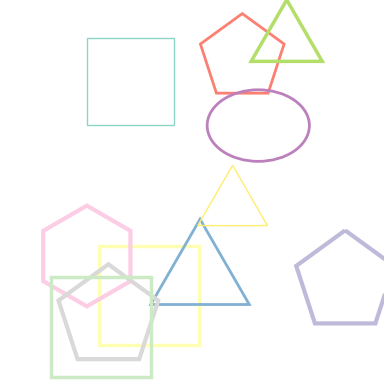[{"shape": "square", "thickness": 1, "radius": 0.57, "center": [0.339, 0.788]}, {"shape": "square", "thickness": 2.5, "radius": 0.65, "center": [0.388, 0.232]}, {"shape": "pentagon", "thickness": 3, "radius": 0.67, "center": [0.897, 0.268]}, {"shape": "pentagon", "thickness": 2, "radius": 0.57, "center": [0.629, 0.85]}, {"shape": "triangle", "thickness": 2, "radius": 0.74, "center": [0.52, 0.283]}, {"shape": "triangle", "thickness": 2.5, "radius": 0.53, "center": [0.745, 0.894]}, {"shape": "hexagon", "thickness": 3, "radius": 0.65, "center": [0.226, 0.335]}, {"shape": "pentagon", "thickness": 3, "radius": 0.68, "center": [0.281, 0.177]}, {"shape": "oval", "thickness": 2, "radius": 0.66, "center": [0.671, 0.674]}, {"shape": "square", "thickness": 2.5, "radius": 0.65, "center": [0.263, 0.15]}, {"shape": "triangle", "thickness": 1, "radius": 0.52, "center": [0.604, 0.466]}]